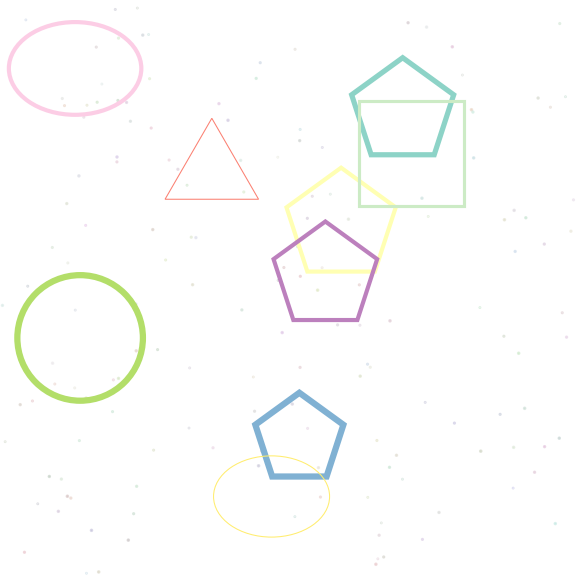[{"shape": "pentagon", "thickness": 2.5, "radius": 0.46, "center": [0.697, 0.806]}, {"shape": "pentagon", "thickness": 2, "radius": 0.5, "center": [0.591, 0.609]}, {"shape": "triangle", "thickness": 0.5, "radius": 0.47, "center": [0.367, 0.701]}, {"shape": "pentagon", "thickness": 3, "radius": 0.4, "center": [0.518, 0.239]}, {"shape": "circle", "thickness": 3, "radius": 0.54, "center": [0.139, 0.414]}, {"shape": "oval", "thickness": 2, "radius": 0.57, "center": [0.13, 0.881]}, {"shape": "pentagon", "thickness": 2, "radius": 0.47, "center": [0.563, 0.521]}, {"shape": "square", "thickness": 1.5, "radius": 0.45, "center": [0.713, 0.733]}, {"shape": "oval", "thickness": 0.5, "radius": 0.5, "center": [0.47, 0.139]}]